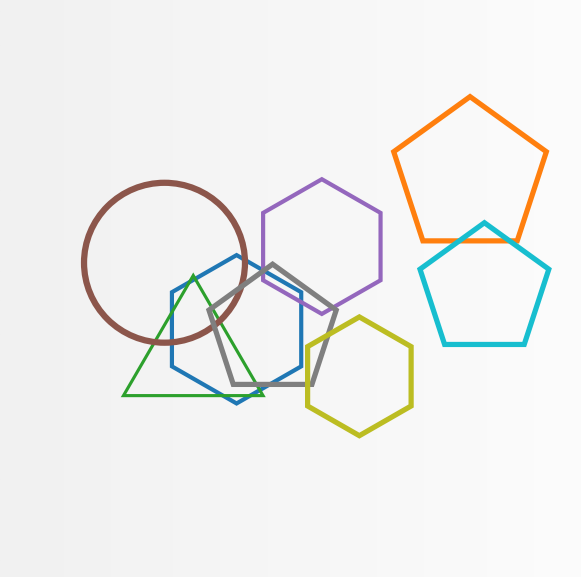[{"shape": "hexagon", "thickness": 2, "radius": 0.64, "center": [0.407, 0.429]}, {"shape": "pentagon", "thickness": 2.5, "radius": 0.69, "center": [0.809, 0.694]}, {"shape": "triangle", "thickness": 1.5, "radius": 0.69, "center": [0.332, 0.383]}, {"shape": "hexagon", "thickness": 2, "radius": 0.58, "center": [0.554, 0.572]}, {"shape": "circle", "thickness": 3, "radius": 0.69, "center": [0.283, 0.544]}, {"shape": "pentagon", "thickness": 2.5, "radius": 0.58, "center": [0.469, 0.427]}, {"shape": "hexagon", "thickness": 2.5, "radius": 0.51, "center": [0.618, 0.348]}, {"shape": "pentagon", "thickness": 2.5, "radius": 0.58, "center": [0.833, 0.497]}]